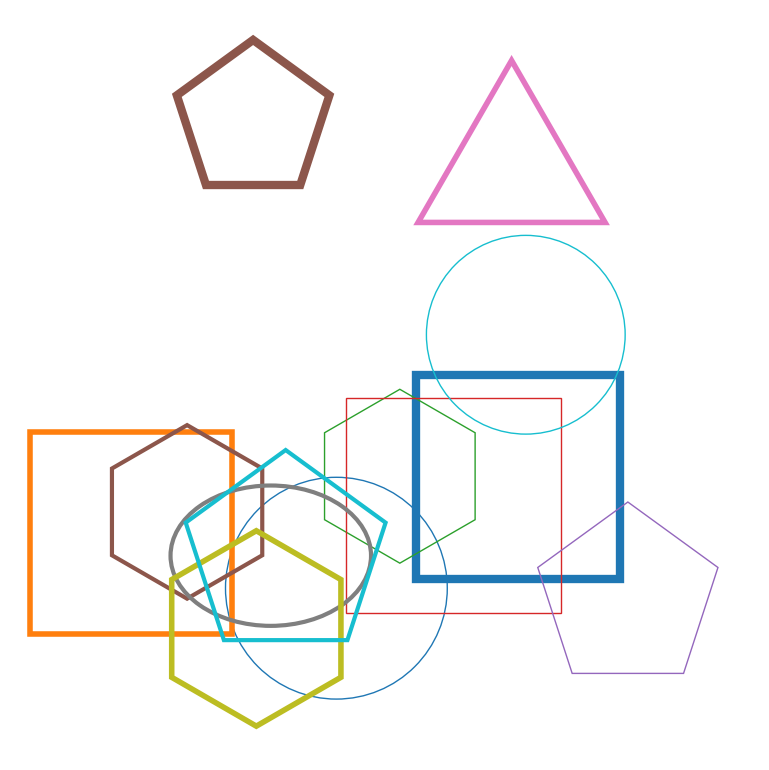[{"shape": "circle", "thickness": 0.5, "radius": 0.72, "center": [0.437, 0.236]}, {"shape": "square", "thickness": 3, "radius": 0.66, "center": [0.673, 0.381]}, {"shape": "square", "thickness": 2, "radius": 0.66, "center": [0.17, 0.307]}, {"shape": "hexagon", "thickness": 0.5, "radius": 0.56, "center": [0.519, 0.382]}, {"shape": "square", "thickness": 0.5, "radius": 0.7, "center": [0.589, 0.344]}, {"shape": "pentagon", "thickness": 0.5, "radius": 0.62, "center": [0.815, 0.225]}, {"shape": "pentagon", "thickness": 3, "radius": 0.52, "center": [0.329, 0.844]}, {"shape": "hexagon", "thickness": 1.5, "radius": 0.56, "center": [0.243, 0.335]}, {"shape": "triangle", "thickness": 2, "radius": 0.7, "center": [0.664, 0.781]}, {"shape": "oval", "thickness": 1.5, "radius": 0.65, "center": [0.352, 0.278]}, {"shape": "hexagon", "thickness": 2, "radius": 0.63, "center": [0.333, 0.184]}, {"shape": "pentagon", "thickness": 1.5, "radius": 0.68, "center": [0.371, 0.279]}, {"shape": "circle", "thickness": 0.5, "radius": 0.65, "center": [0.683, 0.565]}]